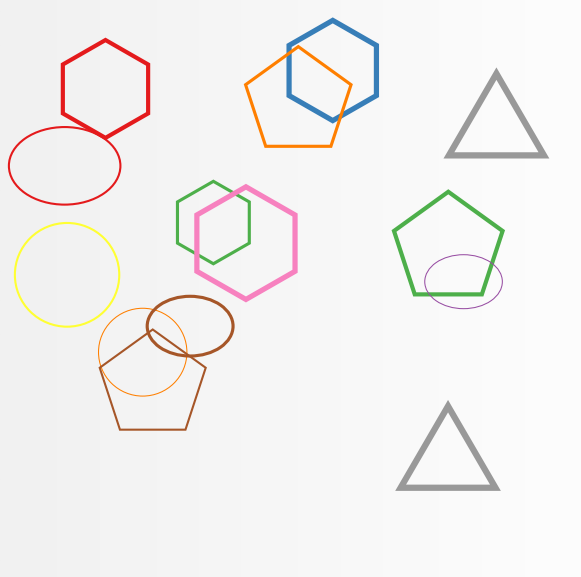[{"shape": "hexagon", "thickness": 2, "radius": 0.42, "center": [0.181, 0.845]}, {"shape": "oval", "thickness": 1, "radius": 0.48, "center": [0.111, 0.712]}, {"shape": "hexagon", "thickness": 2.5, "radius": 0.43, "center": [0.572, 0.877]}, {"shape": "hexagon", "thickness": 1.5, "radius": 0.36, "center": [0.367, 0.614]}, {"shape": "pentagon", "thickness": 2, "radius": 0.49, "center": [0.771, 0.569]}, {"shape": "oval", "thickness": 0.5, "radius": 0.33, "center": [0.798, 0.511]}, {"shape": "circle", "thickness": 0.5, "radius": 0.38, "center": [0.246, 0.389]}, {"shape": "pentagon", "thickness": 1.5, "radius": 0.48, "center": [0.513, 0.823]}, {"shape": "circle", "thickness": 1, "radius": 0.45, "center": [0.115, 0.523]}, {"shape": "oval", "thickness": 1.5, "radius": 0.37, "center": [0.327, 0.434]}, {"shape": "pentagon", "thickness": 1, "radius": 0.48, "center": [0.263, 0.333]}, {"shape": "hexagon", "thickness": 2.5, "radius": 0.49, "center": [0.423, 0.578]}, {"shape": "triangle", "thickness": 3, "radius": 0.47, "center": [0.771, 0.202]}, {"shape": "triangle", "thickness": 3, "radius": 0.47, "center": [0.854, 0.777]}]